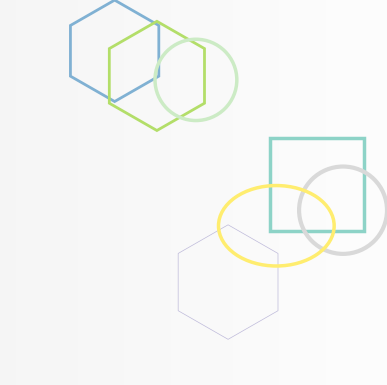[{"shape": "square", "thickness": 2.5, "radius": 0.61, "center": [0.817, 0.521]}, {"shape": "hexagon", "thickness": 0.5, "radius": 0.74, "center": [0.589, 0.267]}, {"shape": "hexagon", "thickness": 2, "radius": 0.66, "center": [0.296, 0.868]}, {"shape": "hexagon", "thickness": 2, "radius": 0.71, "center": [0.405, 0.803]}, {"shape": "circle", "thickness": 3, "radius": 0.57, "center": [0.885, 0.454]}, {"shape": "circle", "thickness": 2.5, "radius": 0.53, "center": [0.506, 0.792]}, {"shape": "oval", "thickness": 2.5, "radius": 0.75, "center": [0.713, 0.414]}]